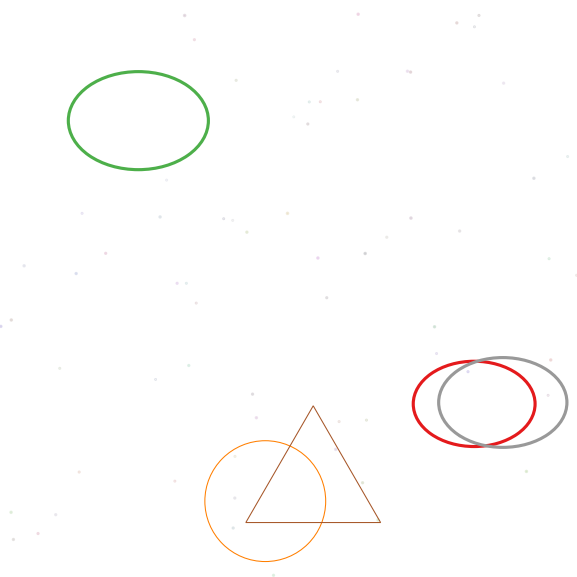[{"shape": "oval", "thickness": 1.5, "radius": 0.53, "center": [0.821, 0.3]}, {"shape": "oval", "thickness": 1.5, "radius": 0.61, "center": [0.24, 0.79]}, {"shape": "circle", "thickness": 0.5, "radius": 0.52, "center": [0.459, 0.131]}, {"shape": "triangle", "thickness": 0.5, "radius": 0.67, "center": [0.542, 0.162]}, {"shape": "oval", "thickness": 1.5, "radius": 0.56, "center": [0.871, 0.302]}]